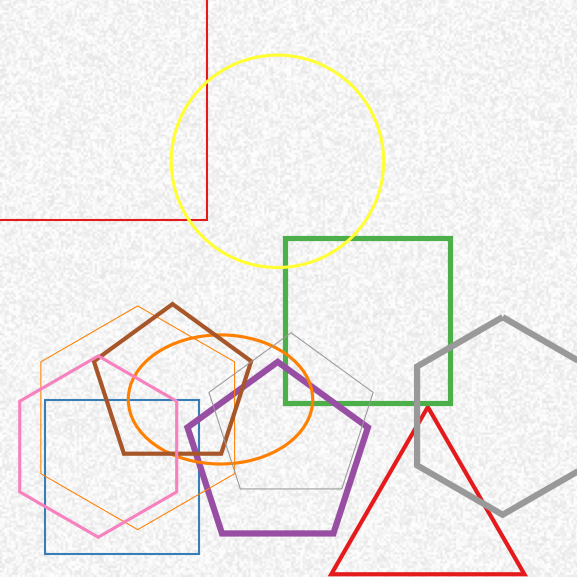[{"shape": "square", "thickness": 1, "radius": 1.0, "center": [0.16, 0.817]}, {"shape": "triangle", "thickness": 2, "radius": 0.97, "center": [0.741, 0.101]}, {"shape": "square", "thickness": 1, "radius": 0.67, "center": [0.211, 0.173]}, {"shape": "square", "thickness": 2.5, "radius": 0.71, "center": [0.636, 0.444]}, {"shape": "pentagon", "thickness": 3, "radius": 0.82, "center": [0.481, 0.208]}, {"shape": "oval", "thickness": 1.5, "radius": 0.8, "center": [0.382, 0.307]}, {"shape": "hexagon", "thickness": 0.5, "radius": 0.97, "center": [0.238, 0.276]}, {"shape": "circle", "thickness": 1.5, "radius": 0.92, "center": [0.48, 0.72]}, {"shape": "pentagon", "thickness": 2, "radius": 0.72, "center": [0.299, 0.329]}, {"shape": "hexagon", "thickness": 1.5, "radius": 0.78, "center": [0.17, 0.226]}, {"shape": "pentagon", "thickness": 0.5, "radius": 0.75, "center": [0.504, 0.273]}, {"shape": "hexagon", "thickness": 3, "radius": 0.86, "center": [0.87, 0.279]}]